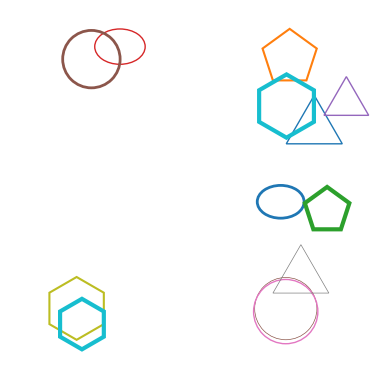[{"shape": "oval", "thickness": 2, "radius": 0.3, "center": [0.729, 0.476]}, {"shape": "triangle", "thickness": 1, "radius": 0.42, "center": [0.816, 0.668]}, {"shape": "pentagon", "thickness": 1.5, "radius": 0.37, "center": [0.752, 0.851]}, {"shape": "pentagon", "thickness": 3, "radius": 0.3, "center": [0.85, 0.454]}, {"shape": "oval", "thickness": 1, "radius": 0.33, "center": [0.312, 0.879]}, {"shape": "triangle", "thickness": 1, "radius": 0.33, "center": [0.9, 0.734]}, {"shape": "circle", "thickness": 0.5, "radius": 0.4, "center": [0.742, 0.198]}, {"shape": "circle", "thickness": 2, "radius": 0.37, "center": [0.237, 0.846]}, {"shape": "circle", "thickness": 1, "radius": 0.42, "center": [0.742, 0.191]}, {"shape": "triangle", "thickness": 0.5, "radius": 0.42, "center": [0.782, 0.281]}, {"shape": "hexagon", "thickness": 1.5, "radius": 0.41, "center": [0.199, 0.199]}, {"shape": "hexagon", "thickness": 3, "radius": 0.41, "center": [0.744, 0.725]}, {"shape": "hexagon", "thickness": 3, "radius": 0.33, "center": [0.213, 0.158]}]